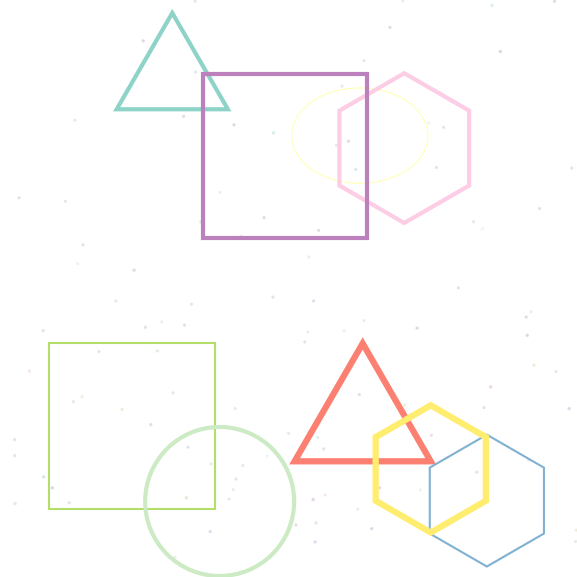[{"shape": "triangle", "thickness": 2, "radius": 0.56, "center": [0.298, 0.866]}, {"shape": "oval", "thickness": 0.5, "radius": 0.59, "center": [0.623, 0.764]}, {"shape": "triangle", "thickness": 3, "radius": 0.68, "center": [0.628, 0.268]}, {"shape": "hexagon", "thickness": 1, "radius": 0.57, "center": [0.843, 0.132]}, {"shape": "square", "thickness": 1, "radius": 0.72, "center": [0.228, 0.261]}, {"shape": "hexagon", "thickness": 2, "radius": 0.65, "center": [0.7, 0.743]}, {"shape": "square", "thickness": 2, "radius": 0.71, "center": [0.493, 0.729]}, {"shape": "circle", "thickness": 2, "radius": 0.65, "center": [0.38, 0.131]}, {"shape": "hexagon", "thickness": 3, "radius": 0.55, "center": [0.746, 0.187]}]